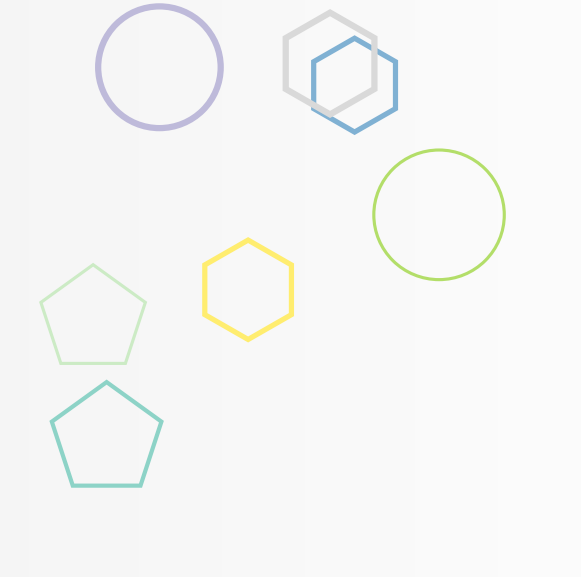[{"shape": "pentagon", "thickness": 2, "radius": 0.5, "center": [0.183, 0.238]}, {"shape": "circle", "thickness": 3, "radius": 0.53, "center": [0.274, 0.883]}, {"shape": "hexagon", "thickness": 2.5, "radius": 0.41, "center": [0.61, 0.852]}, {"shape": "circle", "thickness": 1.5, "radius": 0.56, "center": [0.755, 0.627]}, {"shape": "hexagon", "thickness": 3, "radius": 0.44, "center": [0.568, 0.889]}, {"shape": "pentagon", "thickness": 1.5, "radius": 0.47, "center": [0.16, 0.446]}, {"shape": "hexagon", "thickness": 2.5, "radius": 0.43, "center": [0.427, 0.497]}]